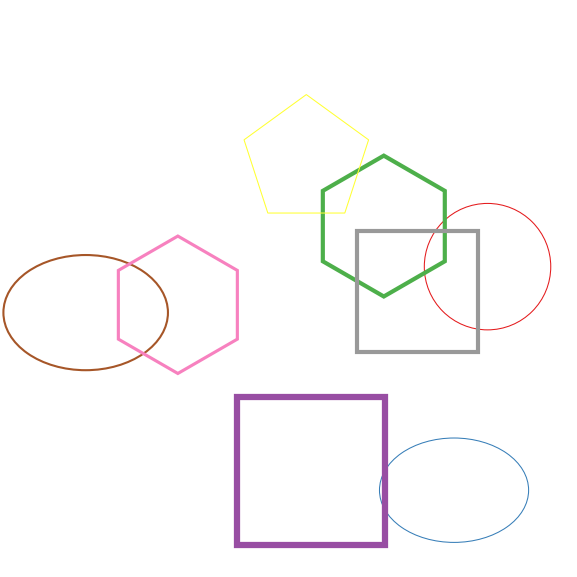[{"shape": "circle", "thickness": 0.5, "radius": 0.55, "center": [0.844, 0.537]}, {"shape": "oval", "thickness": 0.5, "radius": 0.65, "center": [0.786, 0.15]}, {"shape": "hexagon", "thickness": 2, "radius": 0.61, "center": [0.665, 0.608]}, {"shape": "square", "thickness": 3, "radius": 0.64, "center": [0.538, 0.184]}, {"shape": "pentagon", "thickness": 0.5, "radius": 0.57, "center": [0.53, 0.722]}, {"shape": "oval", "thickness": 1, "radius": 0.71, "center": [0.148, 0.458]}, {"shape": "hexagon", "thickness": 1.5, "radius": 0.59, "center": [0.308, 0.471]}, {"shape": "square", "thickness": 2, "radius": 0.52, "center": [0.723, 0.494]}]